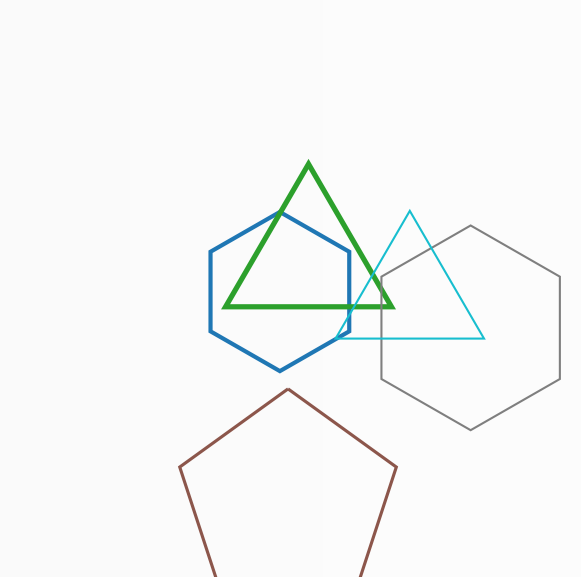[{"shape": "hexagon", "thickness": 2, "radius": 0.69, "center": [0.482, 0.494]}, {"shape": "triangle", "thickness": 2.5, "radius": 0.82, "center": [0.531, 0.55]}, {"shape": "pentagon", "thickness": 1.5, "radius": 0.98, "center": [0.496, 0.13]}, {"shape": "hexagon", "thickness": 1, "radius": 0.89, "center": [0.81, 0.431]}, {"shape": "triangle", "thickness": 1, "radius": 0.74, "center": [0.705, 0.487]}]